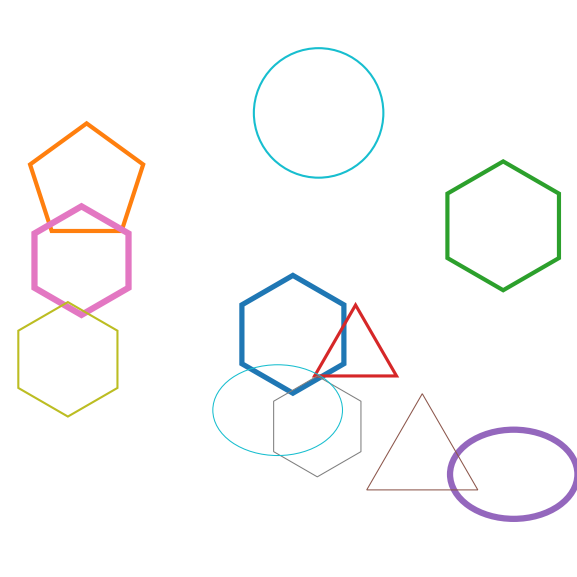[{"shape": "hexagon", "thickness": 2.5, "radius": 0.51, "center": [0.507, 0.42]}, {"shape": "pentagon", "thickness": 2, "radius": 0.51, "center": [0.15, 0.682]}, {"shape": "hexagon", "thickness": 2, "radius": 0.56, "center": [0.871, 0.608]}, {"shape": "triangle", "thickness": 1.5, "radius": 0.41, "center": [0.616, 0.389]}, {"shape": "oval", "thickness": 3, "radius": 0.55, "center": [0.89, 0.178]}, {"shape": "triangle", "thickness": 0.5, "radius": 0.56, "center": [0.731, 0.206]}, {"shape": "hexagon", "thickness": 3, "radius": 0.47, "center": [0.141, 0.548]}, {"shape": "hexagon", "thickness": 0.5, "radius": 0.44, "center": [0.549, 0.261]}, {"shape": "hexagon", "thickness": 1, "radius": 0.5, "center": [0.118, 0.377]}, {"shape": "oval", "thickness": 0.5, "radius": 0.56, "center": [0.481, 0.289]}, {"shape": "circle", "thickness": 1, "radius": 0.56, "center": [0.552, 0.804]}]